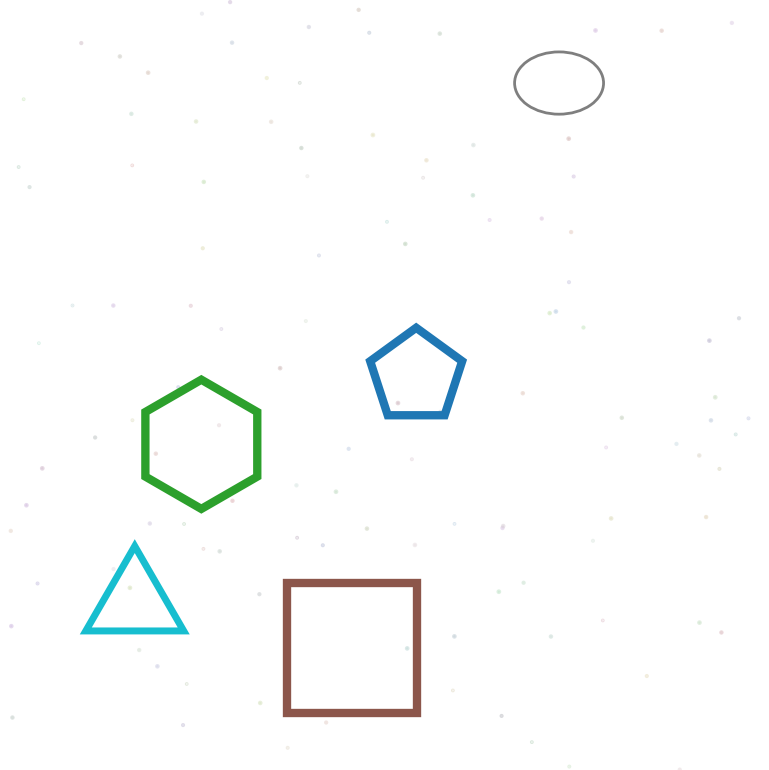[{"shape": "pentagon", "thickness": 3, "radius": 0.31, "center": [0.54, 0.512]}, {"shape": "hexagon", "thickness": 3, "radius": 0.42, "center": [0.261, 0.423]}, {"shape": "square", "thickness": 3, "radius": 0.42, "center": [0.457, 0.159]}, {"shape": "oval", "thickness": 1, "radius": 0.29, "center": [0.726, 0.892]}, {"shape": "triangle", "thickness": 2.5, "radius": 0.37, "center": [0.175, 0.217]}]